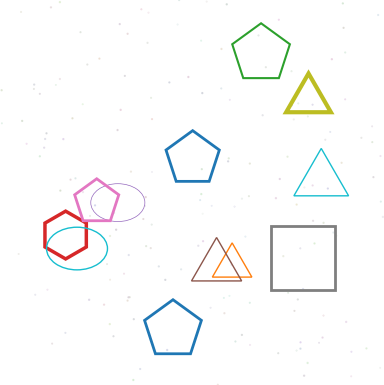[{"shape": "pentagon", "thickness": 2, "radius": 0.39, "center": [0.449, 0.144]}, {"shape": "pentagon", "thickness": 2, "radius": 0.36, "center": [0.5, 0.588]}, {"shape": "triangle", "thickness": 1, "radius": 0.3, "center": [0.603, 0.31]}, {"shape": "pentagon", "thickness": 1.5, "radius": 0.39, "center": [0.678, 0.861]}, {"shape": "hexagon", "thickness": 2.5, "radius": 0.31, "center": [0.17, 0.389]}, {"shape": "oval", "thickness": 0.5, "radius": 0.35, "center": [0.306, 0.474]}, {"shape": "triangle", "thickness": 1, "radius": 0.38, "center": [0.563, 0.308]}, {"shape": "pentagon", "thickness": 2, "radius": 0.3, "center": [0.251, 0.475]}, {"shape": "square", "thickness": 2, "radius": 0.42, "center": [0.788, 0.33]}, {"shape": "triangle", "thickness": 3, "radius": 0.34, "center": [0.801, 0.742]}, {"shape": "triangle", "thickness": 1, "radius": 0.41, "center": [0.834, 0.532]}, {"shape": "oval", "thickness": 1, "radius": 0.4, "center": [0.2, 0.354]}]